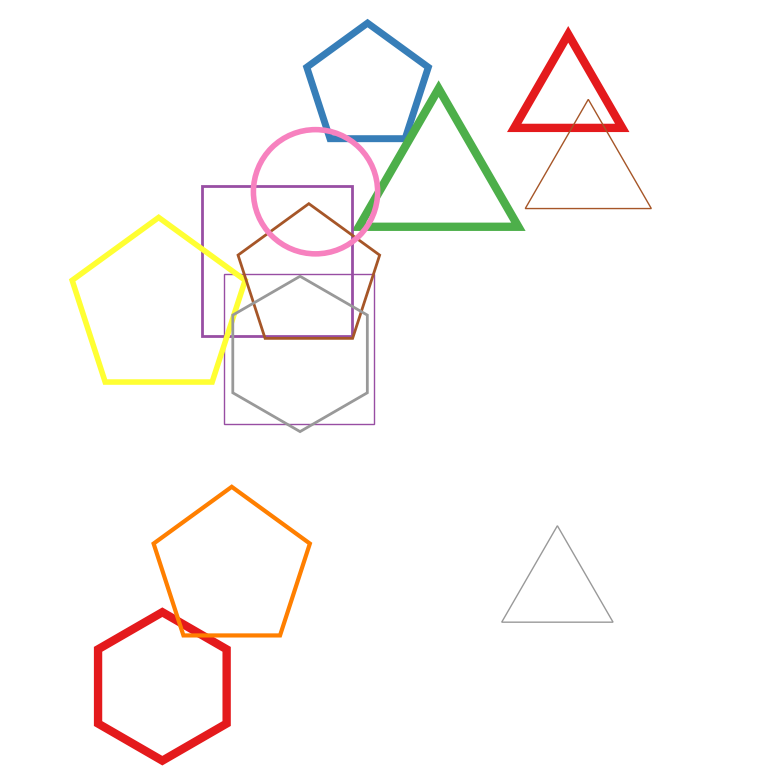[{"shape": "hexagon", "thickness": 3, "radius": 0.48, "center": [0.211, 0.109]}, {"shape": "triangle", "thickness": 3, "radius": 0.4, "center": [0.738, 0.874]}, {"shape": "pentagon", "thickness": 2.5, "radius": 0.41, "center": [0.477, 0.887]}, {"shape": "triangle", "thickness": 3, "radius": 0.6, "center": [0.57, 0.765]}, {"shape": "square", "thickness": 1, "radius": 0.49, "center": [0.36, 0.661]}, {"shape": "square", "thickness": 0.5, "radius": 0.49, "center": [0.389, 0.547]}, {"shape": "pentagon", "thickness": 1.5, "radius": 0.53, "center": [0.301, 0.261]}, {"shape": "pentagon", "thickness": 2, "radius": 0.59, "center": [0.206, 0.599]}, {"shape": "triangle", "thickness": 0.5, "radius": 0.47, "center": [0.764, 0.776]}, {"shape": "pentagon", "thickness": 1, "radius": 0.48, "center": [0.401, 0.639]}, {"shape": "circle", "thickness": 2, "radius": 0.4, "center": [0.41, 0.751]}, {"shape": "triangle", "thickness": 0.5, "radius": 0.42, "center": [0.724, 0.234]}, {"shape": "hexagon", "thickness": 1, "radius": 0.5, "center": [0.39, 0.54]}]